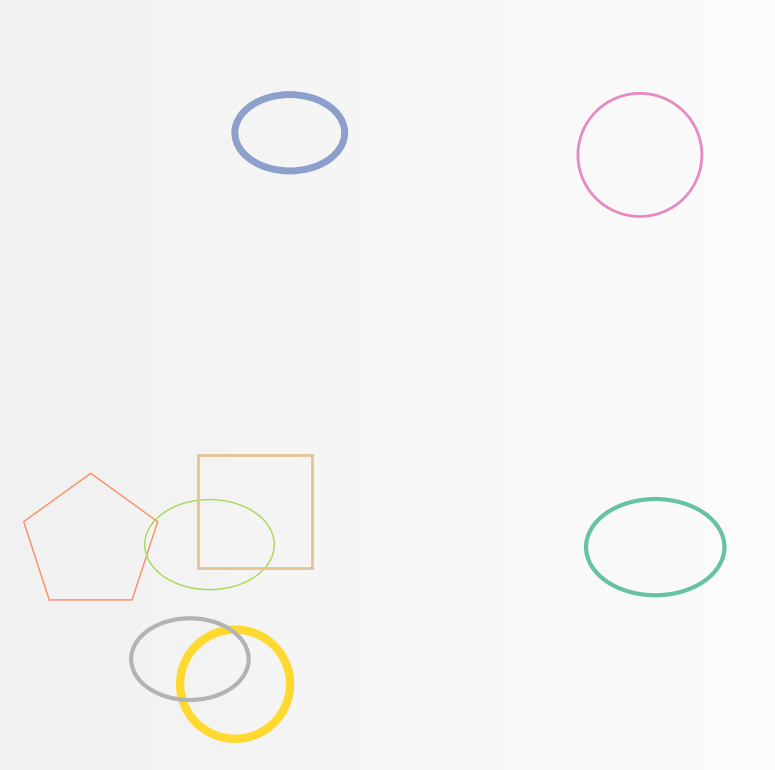[{"shape": "oval", "thickness": 1.5, "radius": 0.45, "center": [0.845, 0.289]}, {"shape": "pentagon", "thickness": 0.5, "radius": 0.45, "center": [0.117, 0.294]}, {"shape": "oval", "thickness": 2.5, "radius": 0.35, "center": [0.374, 0.828]}, {"shape": "circle", "thickness": 1, "radius": 0.4, "center": [0.826, 0.799]}, {"shape": "oval", "thickness": 0.5, "radius": 0.42, "center": [0.27, 0.293]}, {"shape": "circle", "thickness": 3, "radius": 0.35, "center": [0.303, 0.111]}, {"shape": "square", "thickness": 1, "radius": 0.37, "center": [0.329, 0.336]}, {"shape": "oval", "thickness": 1.5, "radius": 0.38, "center": [0.245, 0.144]}]